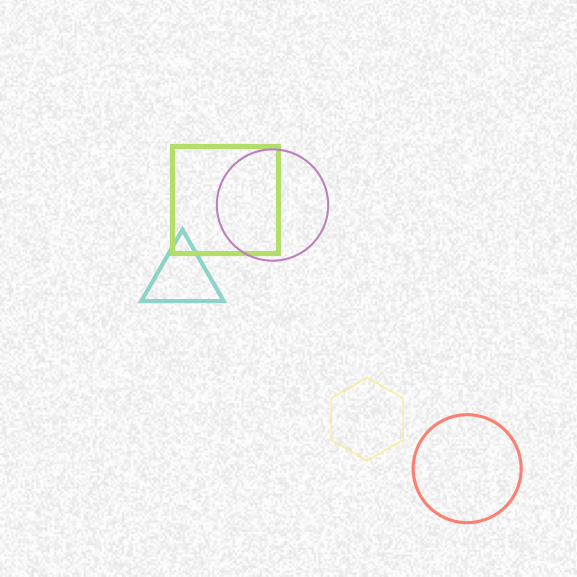[{"shape": "triangle", "thickness": 2, "radius": 0.41, "center": [0.316, 0.519]}, {"shape": "circle", "thickness": 1.5, "radius": 0.47, "center": [0.809, 0.188]}, {"shape": "square", "thickness": 2.5, "radius": 0.46, "center": [0.39, 0.653]}, {"shape": "circle", "thickness": 1, "radius": 0.48, "center": [0.472, 0.644]}, {"shape": "hexagon", "thickness": 0.5, "radius": 0.36, "center": [0.636, 0.273]}]